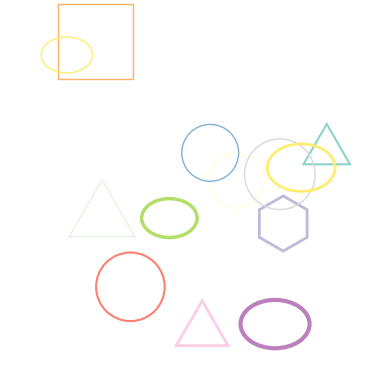[{"shape": "triangle", "thickness": 1.5, "radius": 0.35, "center": [0.849, 0.608]}, {"shape": "circle", "thickness": 0.5, "radius": 0.36, "center": [0.615, 0.53]}, {"shape": "hexagon", "thickness": 2, "radius": 0.36, "center": [0.736, 0.419]}, {"shape": "circle", "thickness": 1.5, "radius": 0.45, "center": [0.339, 0.255]}, {"shape": "circle", "thickness": 1, "radius": 0.37, "center": [0.546, 0.603]}, {"shape": "square", "thickness": 1, "radius": 0.49, "center": [0.248, 0.893]}, {"shape": "oval", "thickness": 2.5, "radius": 0.36, "center": [0.44, 0.434]}, {"shape": "triangle", "thickness": 2, "radius": 0.39, "center": [0.525, 0.141]}, {"shape": "circle", "thickness": 1, "radius": 0.46, "center": [0.727, 0.547]}, {"shape": "oval", "thickness": 3, "radius": 0.45, "center": [0.714, 0.158]}, {"shape": "triangle", "thickness": 0.5, "radius": 0.49, "center": [0.265, 0.434]}, {"shape": "oval", "thickness": 2, "radius": 0.44, "center": [0.782, 0.564]}, {"shape": "oval", "thickness": 1, "radius": 0.33, "center": [0.174, 0.857]}]